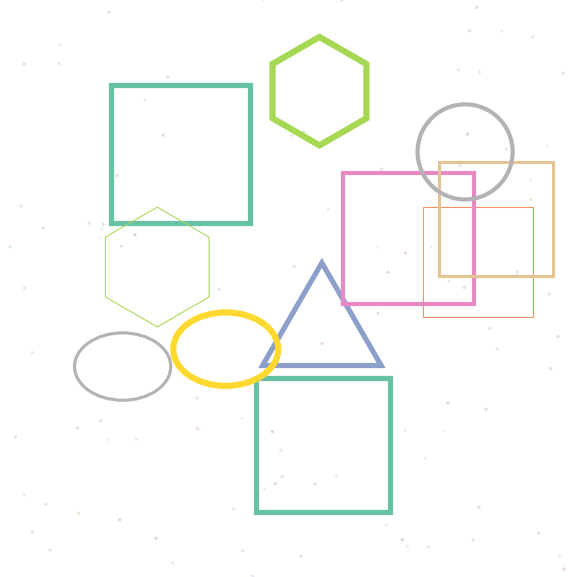[{"shape": "square", "thickness": 2.5, "radius": 0.6, "center": [0.313, 0.732]}, {"shape": "square", "thickness": 2.5, "radius": 0.58, "center": [0.559, 0.229]}, {"shape": "square", "thickness": 0.5, "radius": 0.48, "center": [0.828, 0.546]}, {"shape": "triangle", "thickness": 2.5, "radius": 0.59, "center": [0.557, 0.425]}, {"shape": "square", "thickness": 2, "radius": 0.57, "center": [0.707, 0.586]}, {"shape": "hexagon", "thickness": 0.5, "radius": 0.52, "center": [0.272, 0.537]}, {"shape": "hexagon", "thickness": 3, "radius": 0.47, "center": [0.553, 0.841]}, {"shape": "oval", "thickness": 3, "radius": 0.45, "center": [0.391, 0.395]}, {"shape": "square", "thickness": 1.5, "radius": 0.49, "center": [0.858, 0.619]}, {"shape": "oval", "thickness": 1.5, "radius": 0.42, "center": [0.212, 0.364]}, {"shape": "circle", "thickness": 2, "radius": 0.41, "center": [0.805, 0.736]}]